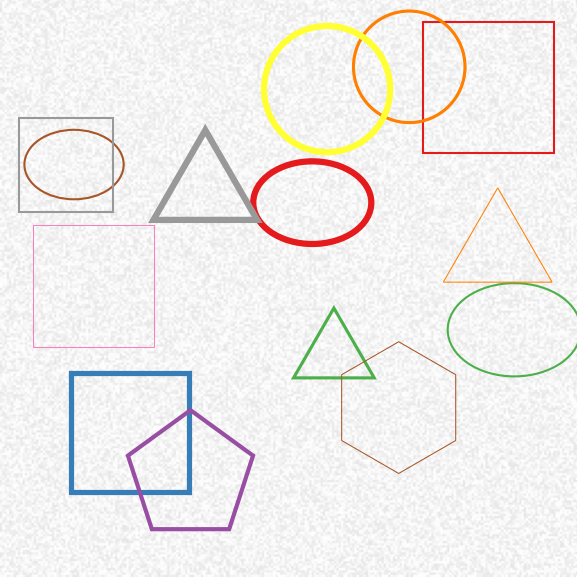[{"shape": "oval", "thickness": 3, "radius": 0.51, "center": [0.541, 0.648]}, {"shape": "square", "thickness": 1, "radius": 0.57, "center": [0.846, 0.847]}, {"shape": "square", "thickness": 2.5, "radius": 0.51, "center": [0.225, 0.25]}, {"shape": "triangle", "thickness": 1.5, "radius": 0.4, "center": [0.578, 0.385]}, {"shape": "oval", "thickness": 1, "radius": 0.58, "center": [0.891, 0.428]}, {"shape": "pentagon", "thickness": 2, "radius": 0.57, "center": [0.33, 0.175]}, {"shape": "circle", "thickness": 1.5, "radius": 0.48, "center": [0.709, 0.883]}, {"shape": "triangle", "thickness": 0.5, "radius": 0.54, "center": [0.862, 0.565]}, {"shape": "circle", "thickness": 3, "radius": 0.55, "center": [0.566, 0.845]}, {"shape": "hexagon", "thickness": 0.5, "radius": 0.57, "center": [0.69, 0.293]}, {"shape": "oval", "thickness": 1, "radius": 0.43, "center": [0.128, 0.714]}, {"shape": "square", "thickness": 0.5, "radius": 0.53, "center": [0.162, 0.504]}, {"shape": "triangle", "thickness": 3, "radius": 0.52, "center": [0.355, 0.67]}, {"shape": "square", "thickness": 1, "radius": 0.41, "center": [0.115, 0.714]}]